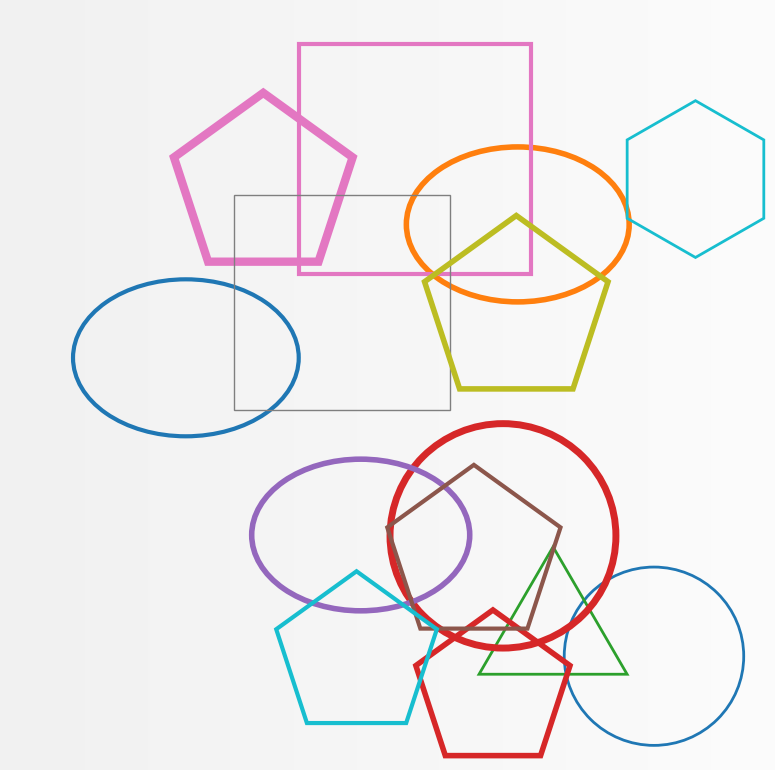[{"shape": "oval", "thickness": 1.5, "radius": 0.73, "center": [0.24, 0.535]}, {"shape": "circle", "thickness": 1, "radius": 0.58, "center": [0.844, 0.148]}, {"shape": "oval", "thickness": 2, "radius": 0.72, "center": [0.668, 0.709]}, {"shape": "triangle", "thickness": 1, "radius": 0.55, "center": [0.714, 0.18]}, {"shape": "pentagon", "thickness": 2, "radius": 0.52, "center": [0.636, 0.103]}, {"shape": "circle", "thickness": 2.5, "radius": 0.73, "center": [0.649, 0.304]}, {"shape": "oval", "thickness": 2, "radius": 0.7, "center": [0.465, 0.305]}, {"shape": "pentagon", "thickness": 1.5, "radius": 0.59, "center": [0.611, 0.279]}, {"shape": "pentagon", "thickness": 3, "radius": 0.61, "center": [0.34, 0.758]}, {"shape": "square", "thickness": 1.5, "radius": 0.75, "center": [0.536, 0.794]}, {"shape": "square", "thickness": 0.5, "radius": 0.7, "center": [0.442, 0.607]}, {"shape": "pentagon", "thickness": 2, "radius": 0.62, "center": [0.666, 0.596]}, {"shape": "hexagon", "thickness": 1, "radius": 0.51, "center": [0.897, 0.767]}, {"shape": "pentagon", "thickness": 1.5, "radius": 0.54, "center": [0.46, 0.149]}]